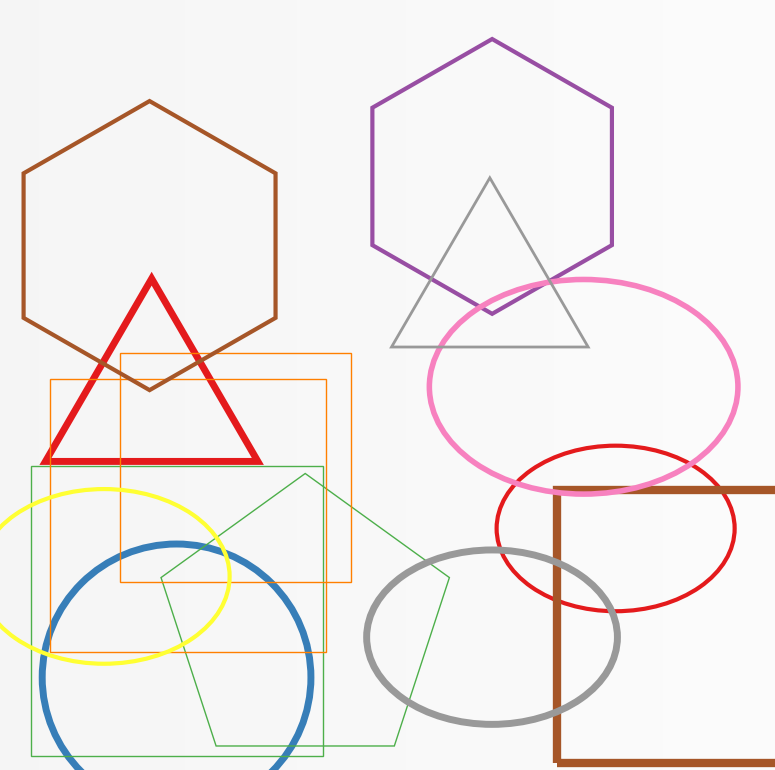[{"shape": "triangle", "thickness": 2.5, "radius": 0.79, "center": [0.196, 0.48]}, {"shape": "oval", "thickness": 1.5, "radius": 0.77, "center": [0.794, 0.314]}, {"shape": "circle", "thickness": 2.5, "radius": 0.87, "center": [0.228, 0.12]}, {"shape": "pentagon", "thickness": 0.5, "radius": 0.98, "center": [0.394, 0.189]}, {"shape": "square", "thickness": 0.5, "radius": 0.94, "center": [0.228, 0.206]}, {"shape": "hexagon", "thickness": 1.5, "radius": 0.89, "center": [0.635, 0.771]}, {"shape": "square", "thickness": 0.5, "radius": 0.89, "center": [0.243, 0.331]}, {"shape": "square", "thickness": 0.5, "radius": 0.74, "center": [0.304, 0.393]}, {"shape": "oval", "thickness": 1.5, "radius": 0.81, "center": [0.134, 0.251]}, {"shape": "hexagon", "thickness": 1.5, "radius": 0.94, "center": [0.193, 0.681]}, {"shape": "square", "thickness": 3, "radius": 0.88, "center": [0.895, 0.186]}, {"shape": "oval", "thickness": 2, "radius": 1.0, "center": [0.753, 0.498]}, {"shape": "triangle", "thickness": 1, "radius": 0.73, "center": [0.632, 0.623]}, {"shape": "oval", "thickness": 2.5, "radius": 0.81, "center": [0.635, 0.173]}]